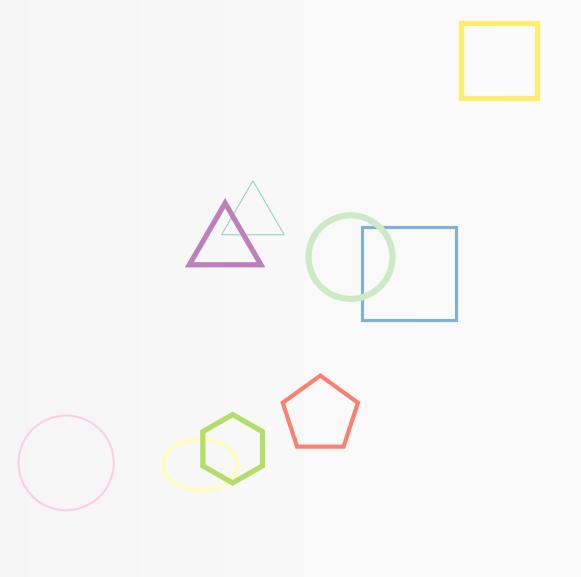[{"shape": "triangle", "thickness": 0.5, "radius": 0.31, "center": [0.435, 0.624]}, {"shape": "oval", "thickness": 1.5, "radius": 0.32, "center": [0.345, 0.194]}, {"shape": "pentagon", "thickness": 2, "radius": 0.34, "center": [0.551, 0.281]}, {"shape": "square", "thickness": 1.5, "radius": 0.4, "center": [0.704, 0.526]}, {"shape": "hexagon", "thickness": 2.5, "radius": 0.3, "center": [0.4, 0.222]}, {"shape": "circle", "thickness": 1, "radius": 0.41, "center": [0.114, 0.198]}, {"shape": "triangle", "thickness": 2.5, "radius": 0.36, "center": [0.387, 0.576]}, {"shape": "circle", "thickness": 3, "radius": 0.36, "center": [0.603, 0.554]}, {"shape": "square", "thickness": 2.5, "radius": 0.33, "center": [0.858, 0.894]}]